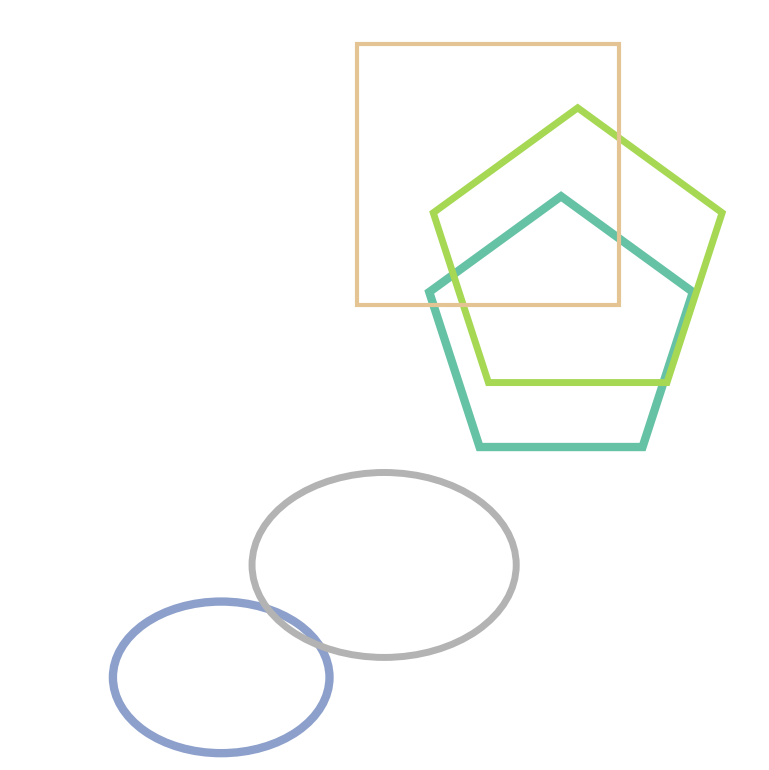[{"shape": "pentagon", "thickness": 3, "radius": 0.9, "center": [0.729, 0.565]}, {"shape": "oval", "thickness": 3, "radius": 0.7, "center": [0.287, 0.12]}, {"shape": "pentagon", "thickness": 2.5, "radius": 0.99, "center": [0.75, 0.663]}, {"shape": "square", "thickness": 1.5, "radius": 0.85, "center": [0.634, 0.773]}, {"shape": "oval", "thickness": 2.5, "radius": 0.86, "center": [0.499, 0.266]}]